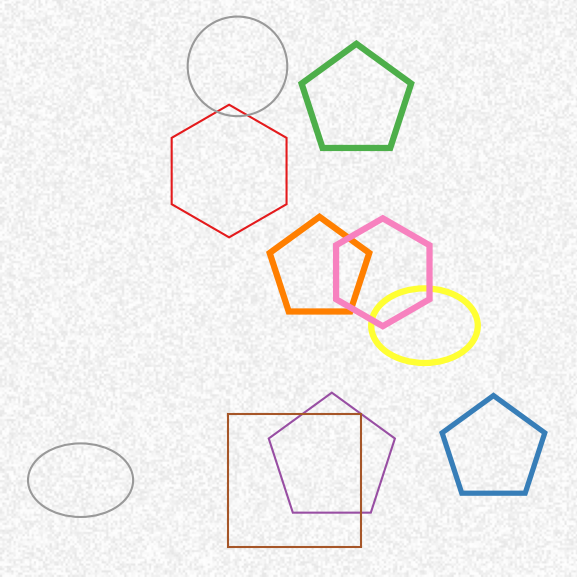[{"shape": "hexagon", "thickness": 1, "radius": 0.57, "center": [0.397, 0.703]}, {"shape": "pentagon", "thickness": 2.5, "radius": 0.47, "center": [0.854, 0.221]}, {"shape": "pentagon", "thickness": 3, "radius": 0.5, "center": [0.617, 0.824]}, {"shape": "pentagon", "thickness": 1, "radius": 0.57, "center": [0.575, 0.204]}, {"shape": "pentagon", "thickness": 3, "radius": 0.45, "center": [0.553, 0.533]}, {"shape": "oval", "thickness": 3, "radius": 0.46, "center": [0.735, 0.435]}, {"shape": "square", "thickness": 1, "radius": 0.58, "center": [0.51, 0.167]}, {"shape": "hexagon", "thickness": 3, "radius": 0.47, "center": [0.663, 0.528]}, {"shape": "circle", "thickness": 1, "radius": 0.43, "center": [0.411, 0.884]}, {"shape": "oval", "thickness": 1, "radius": 0.46, "center": [0.14, 0.168]}]